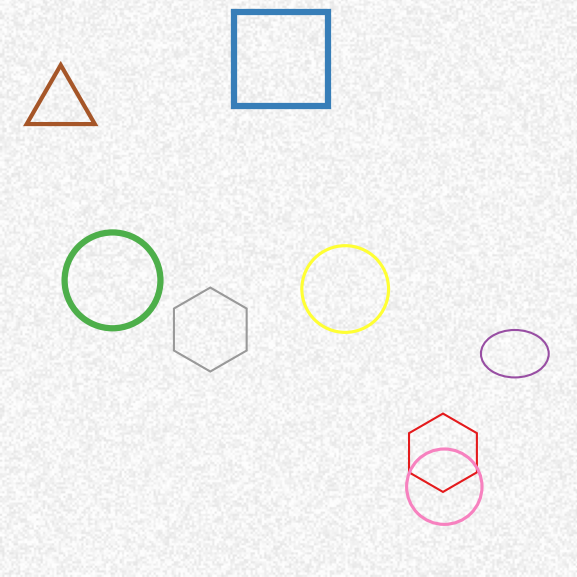[{"shape": "hexagon", "thickness": 1, "radius": 0.34, "center": [0.767, 0.215]}, {"shape": "square", "thickness": 3, "radius": 0.41, "center": [0.486, 0.897]}, {"shape": "circle", "thickness": 3, "radius": 0.41, "center": [0.195, 0.514]}, {"shape": "oval", "thickness": 1, "radius": 0.29, "center": [0.891, 0.387]}, {"shape": "circle", "thickness": 1.5, "radius": 0.38, "center": [0.598, 0.499]}, {"shape": "triangle", "thickness": 2, "radius": 0.34, "center": [0.105, 0.818]}, {"shape": "circle", "thickness": 1.5, "radius": 0.33, "center": [0.769, 0.156]}, {"shape": "hexagon", "thickness": 1, "radius": 0.36, "center": [0.364, 0.428]}]